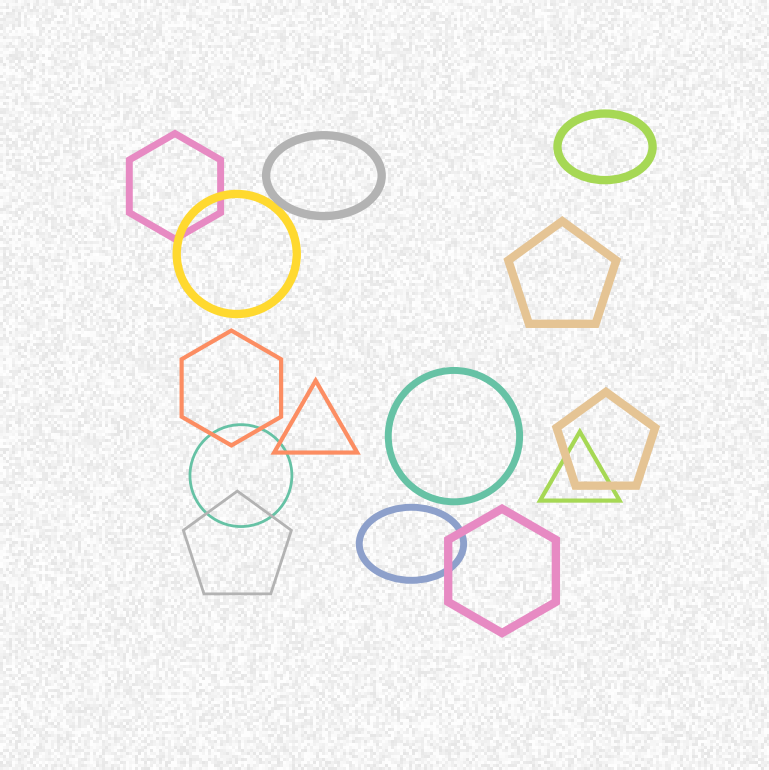[{"shape": "circle", "thickness": 1, "radius": 0.33, "center": [0.313, 0.382]}, {"shape": "circle", "thickness": 2.5, "radius": 0.43, "center": [0.59, 0.434]}, {"shape": "triangle", "thickness": 1.5, "radius": 0.31, "center": [0.41, 0.443]}, {"shape": "hexagon", "thickness": 1.5, "radius": 0.37, "center": [0.3, 0.496]}, {"shape": "oval", "thickness": 2.5, "radius": 0.34, "center": [0.534, 0.294]}, {"shape": "hexagon", "thickness": 2.5, "radius": 0.34, "center": [0.227, 0.758]}, {"shape": "hexagon", "thickness": 3, "radius": 0.4, "center": [0.652, 0.259]}, {"shape": "triangle", "thickness": 1.5, "radius": 0.3, "center": [0.753, 0.38]}, {"shape": "oval", "thickness": 3, "radius": 0.31, "center": [0.786, 0.809]}, {"shape": "circle", "thickness": 3, "radius": 0.39, "center": [0.307, 0.67]}, {"shape": "pentagon", "thickness": 3, "radius": 0.34, "center": [0.787, 0.424]}, {"shape": "pentagon", "thickness": 3, "radius": 0.37, "center": [0.73, 0.639]}, {"shape": "pentagon", "thickness": 1, "radius": 0.37, "center": [0.308, 0.288]}, {"shape": "oval", "thickness": 3, "radius": 0.38, "center": [0.421, 0.772]}]